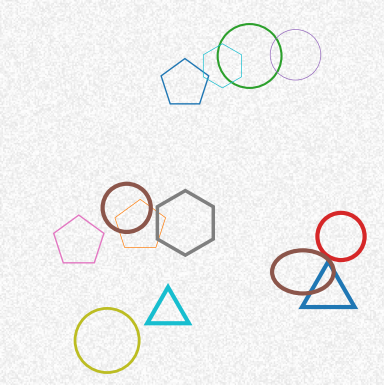[{"shape": "pentagon", "thickness": 1, "radius": 0.32, "center": [0.48, 0.783]}, {"shape": "triangle", "thickness": 3, "radius": 0.39, "center": [0.853, 0.242]}, {"shape": "pentagon", "thickness": 0.5, "radius": 0.35, "center": [0.364, 0.413]}, {"shape": "circle", "thickness": 1.5, "radius": 0.41, "center": [0.648, 0.855]}, {"shape": "circle", "thickness": 3, "radius": 0.31, "center": [0.886, 0.386]}, {"shape": "circle", "thickness": 0.5, "radius": 0.33, "center": [0.768, 0.858]}, {"shape": "circle", "thickness": 3, "radius": 0.31, "center": [0.329, 0.46]}, {"shape": "oval", "thickness": 3, "radius": 0.4, "center": [0.787, 0.294]}, {"shape": "pentagon", "thickness": 1, "radius": 0.34, "center": [0.205, 0.373]}, {"shape": "hexagon", "thickness": 2.5, "radius": 0.42, "center": [0.481, 0.421]}, {"shape": "circle", "thickness": 2, "radius": 0.42, "center": [0.278, 0.116]}, {"shape": "hexagon", "thickness": 0.5, "radius": 0.29, "center": [0.578, 0.829]}, {"shape": "triangle", "thickness": 3, "radius": 0.31, "center": [0.436, 0.192]}]